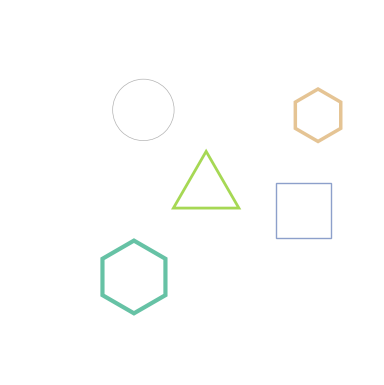[{"shape": "hexagon", "thickness": 3, "radius": 0.47, "center": [0.348, 0.281]}, {"shape": "square", "thickness": 1, "radius": 0.36, "center": [0.789, 0.453]}, {"shape": "triangle", "thickness": 2, "radius": 0.49, "center": [0.535, 0.509]}, {"shape": "hexagon", "thickness": 2.5, "radius": 0.34, "center": [0.826, 0.701]}, {"shape": "circle", "thickness": 0.5, "radius": 0.4, "center": [0.372, 0.715]}]